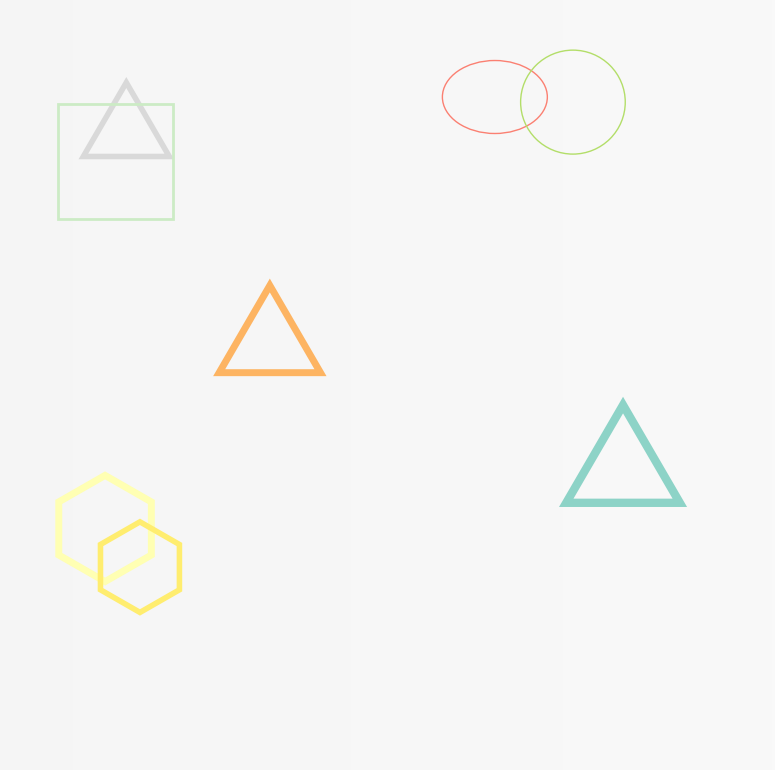[{"shape": "triangle", "thickness": 3, "radius": 0.42, "center": [0.804, 0.389]}, {"shape": "hexagon", "thickness": 2.5, "radius": 0.34, "center": [0.136, 0.314]}, {"shape": "oval", "thickness": 0.5, "radius": 0.34, "center": [0.639, 0.874]}, {"shape": "triangle", "thickness": 2.5, "radius": 0.38, "center": [0.348, 0.554]}, {"shape": "circle", "thickness": 0.5, "radius": 0.34, "center": [0.739, 0.867]}, {"shape": "triangle", "thickness": 2, "radius": 0.32, "center": [0.163, 0.829]}, {"shape": "square", "thickness": 1, "radius": 0.37, "center": [0.149, 0.79]}, {"shape": "hexagon", "thickness": 2, "radius": 0.29, "center": [0.181, 0.263]}]